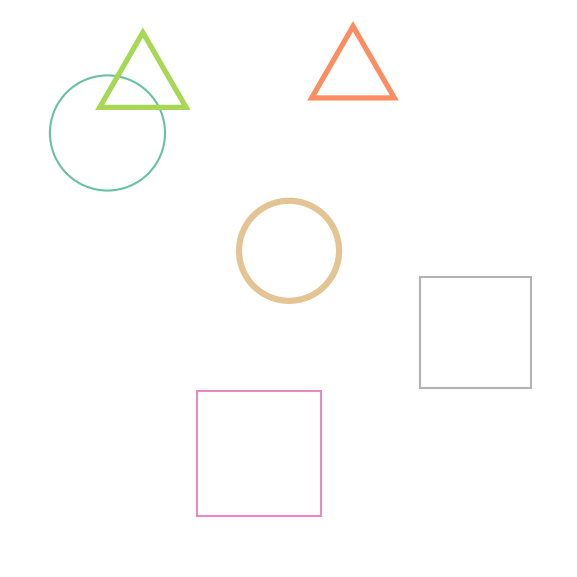[{"shape": "circle", "thickness": 1, "radius": 0.5, "center": [0.186, 0.769]}, {"shape": "triangle", "thickness": 2.5, "radius": 0.41, "center": [0.611, 0.871]}, {"shape": "square", "thickness": 1, "radius": 0.54, "center": [0.448, 0.213]}, {"shape": "triangle", "thickness": 2.5, "radius": 0.43, "center": [0.247, 0.856]}, {"shape": "circle", "thickness": 3, "radius": 0.43, "center": [0.501, 0.565]}, {"shape": "square", "thickness": 1, "radius": 0.48, "center": [0.824, 0.423]}]